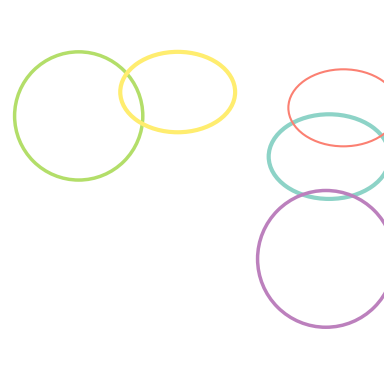[{"shape": "oval", "thickness": 3, "radius": 0.79, "center": [0.855, 0.593]}, {"shape": "oval", "thickness": 1.5, "radius": 0.71, "center": [0.892, 0.72]}, {"shape": "circle", "thickness": 2.5, "radius": 0.83, "center": [0.204, 0.699]}, {"shape": "circle", "thickness": 2.5, "radius": 0.89, "center": [0.847, 0.328]}, {"shape": "oval", "thickness": 3, "radius": 0.75, "center": [0.462, 0.761]}]